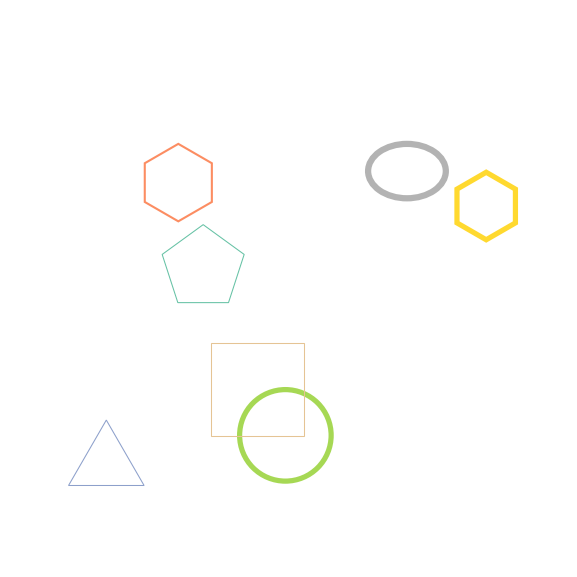[{"shape": "pentagon", "thickness": 0.5, "radius": 0.37, "center": [0.352, 0.535]}, {"shape": "hexagon", "thickness": 1, "radius": 0.34, "center": [0.309, 0.683]}, {"shape": "triangle", "thickness": 0.5, "radius": 0.38, "center": [0.184, 0.196]}, {"shape": "circle", "thickness": 2.5, "radius": 0.4, "center": [0.494, 0.245]}, {"shape": "hexagon", "thickness": 2.5, "radius": 0.29, "center": [0.842, 0.642]}, {"shape": "square", "thickness": 0.5, "radius": 0.4, "center": [0.447, 0.325]}, {"shape": "oval", "thickness": 3, "radius": 0.34, "center": [0.705, 0.703]}]